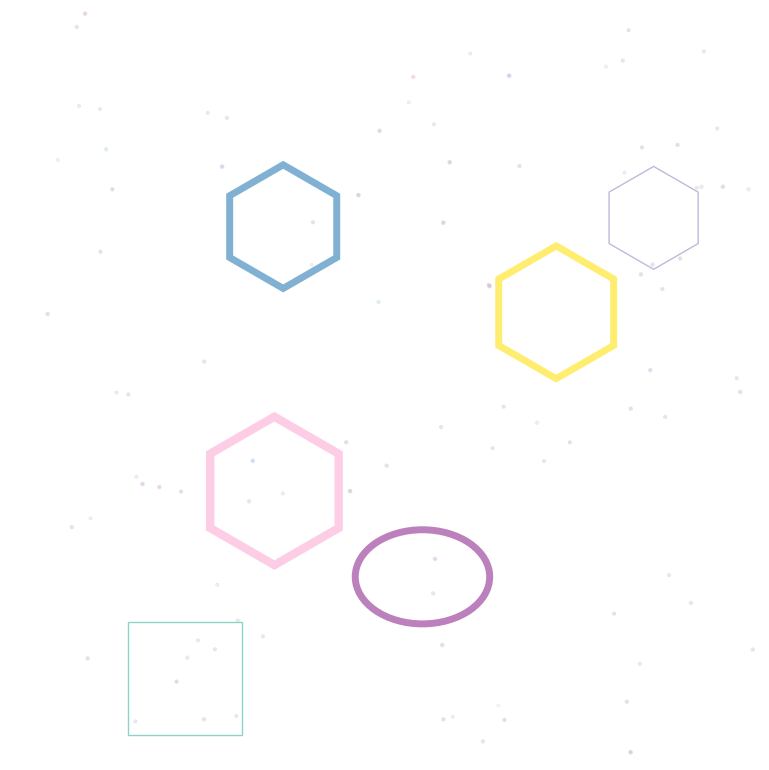[{"shape": "square", "thickness": 0.5, "radius": 0.37, "center": [0.24, 0.119]}, {"shape": "hexagon", "thickness": 0.5, "radius": 0.33, "center": [0.849, 0.717]}, {"shape": "hexagon", "thickness": 2.5, "radius": 0.4, "center": [0.368, 0.706]}, {"shape": "hexagon", "thickness": 3, "radius": 0.48, "center": [0.356, 0.362]}, {"shape": "oval", "thickness": 2.5, "radius": 0.44, "center": [0.549, 0.251]}, {"shape": "hexagon", "thickness": 2.5, "radius": 0.43, "center": [0.722, 0.594]}]